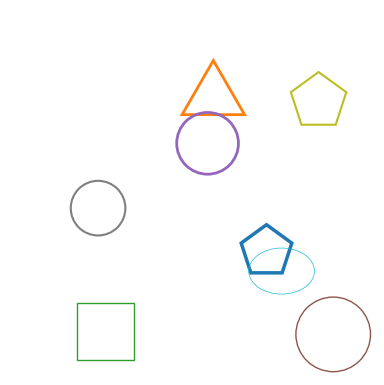[{"shape": "pentagon", "thickness": 2.5, "radius": 0.35, "center": [0.692, 0.347]}, {"shape": "triangle", "thickness": 2, "radius": 0.47, "center": [0.554, 0.749]}, {"shape": "square", "thickness": 1, "radius": 0.37, "center": [0.275, 0.139]}, {"shape": "circle", "thickness": 2, "radius": 0.4, "center": [0.539, 0.628]}, {"shape": "circle", "thickness": 1, "radius": 0.48, "center": [0.865, 0.131]}, {"shape": "circle", "thickness": 1.5, "radius": 0.35, "center": [0.255, 0.459]}, {"shape": "pentagon", "thickness": 1.5, "radius": 0.38, "center": [0.827, 0.737]}, {"shape": "oval", "thickness": 0.5, "radius": 0.43, "center": [0.731, 0.296]}]